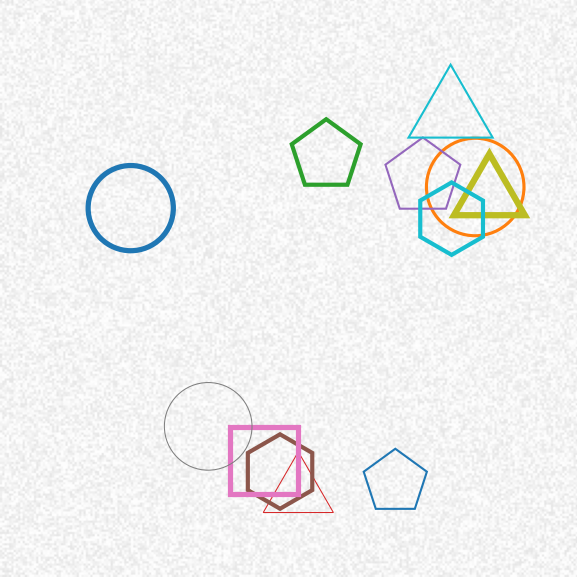[{"shape": "circle", "thickness": 2.5, "radius": 0.37, "center": [0.226, 0.639]}, {"shape": "pentagon", "thickness": 1, "radius": 0.29, "center": [0.685, 0.165]}, {"shape": "circle", "thickness": 1.5, "radius": 0.42, "center": [0.823, 0.675]}, {"shape": "pentagon", "thickness": 2, "radius": 0.31, "center": [0.565, 0.73]}, {"shape": "triangle", "thickness": 0.5, "radius": 0.35, "center": [0.517, 0.147]}, {"shape": "pentagon", "thickness": 1, "radius": 0.34, "center": [0.732, 0.693]}, {"shape": "hexagon", "thickness": 2, "radius": 0.32, "center": [0.485, 0.183]}, {"shape": "square", "thickness": 2.5, "radius": 0.29, "center": [0.457, 0.202]}, {"shape": "circle", "thickness": 0.5, "radius": 0.38, "center": [0.361, 0.261]}, {"shape": "triangle", "thickness": 3, "radius": 0.35, "center": [0.847, 0.662]}, {"shape": "triangle", "thickness": 1, "radius": 0.42, "center": [0.78, 0.803]}, {"shape": "hexagon", "thickness": 2, "radius": 0.31, "center": [0.782, 0.621]}]